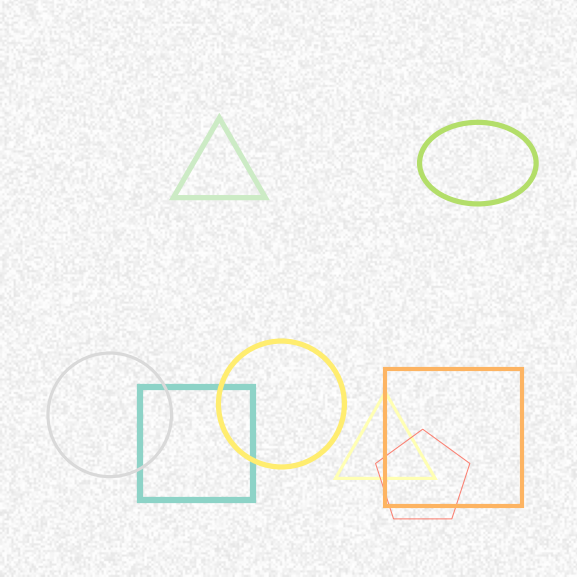[{"shape": "square", "thickness": 3, "radius": 0.49, "center": [0.34, 0.231]}, {"shape": "triangle", "thickness": 1.5, "radius": 0.5, "center": [0.667, 0.221]}, {"shape": "pentagon", "thickness": 0.5, "radius": 0.43, "center": [0.732, 0.17]}, {"shape": "square", "thickness": 2, "radius": 0.59, "center": [0.785, 0.241]}, {"shape": "oval", "thickness": 2.5, "radius": 0.5, "center": [0.827, 0.717]}, {"shape": "circle", "thickness": 1.5, "radius": 0.54, "center": [0.19, 0.281]}, {"shape": "triangle", "thickness": 2.5, "radius": 0.46, "center": [0.38, 0.703]}, {"shape": "circle", "thickness": 2.5, "radius": 0.55, "center": [0.487, 0.3]}]